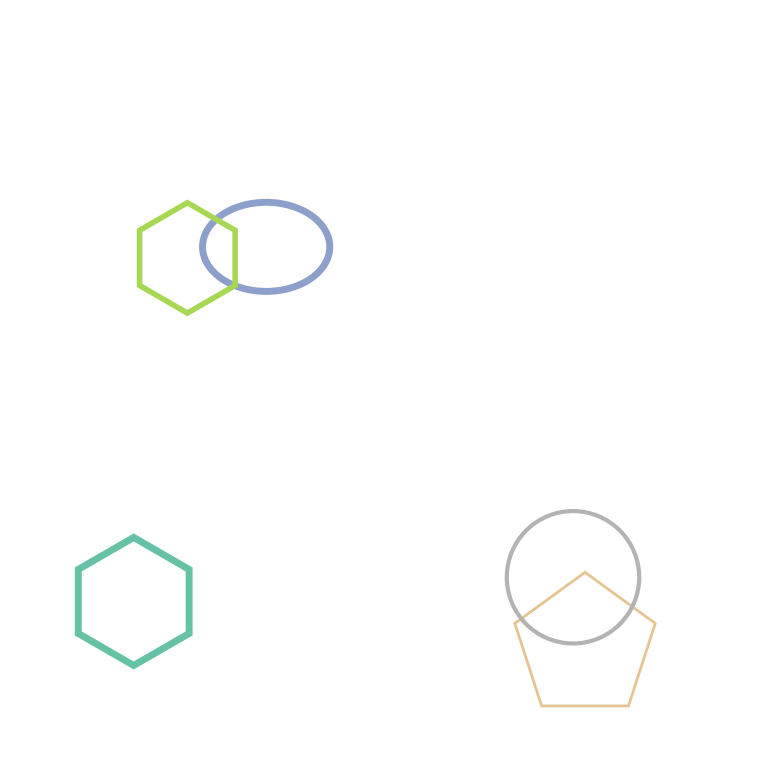[{"shape": "hexagon", "thickness": 2.5, "radius": 0.42, "center": [0.174, 0.219]}, {"shape": "oval", "thickness": 2.5, "radius": 0.41, "center": [0.346, 0.679]}, {"shape": "hexagon", "thickness": 2, "radius": 0.36, "center": [0.243, 0.665]}, {"shape": "pentagon", "thickness": 1, "radius": 0.48, "center": [0.76, 0.161]}, {"shape": "circle", "thickness": 1.5, "radius": 0.43, "center": [0.744, 0.25]}]